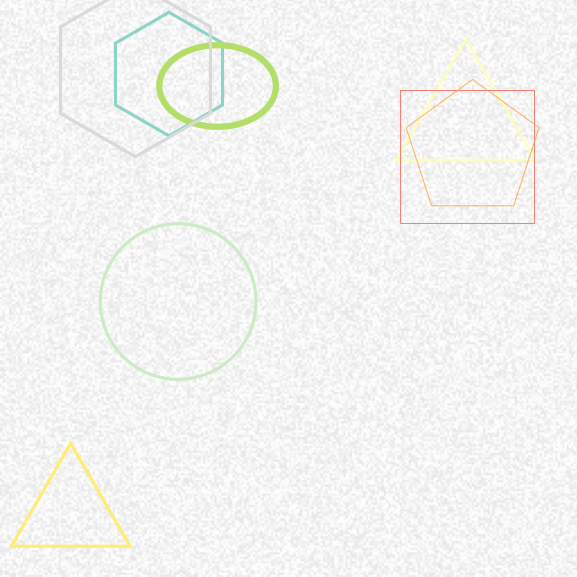[{"shape": "hexagon", "thickness": 1.5, "radius": 0.54, "center": [0.293, 0.871]}, {"shape": "triangle", "thickness": 1, "radius": 0.69, "center": [0.807, 0.792]}, {"shape": "square", "thickness": 0.5, "radius": 0.58, "center": [0.809, 0.728]}, {"shape": "pentagon", "thickness": 0.5, "radius": 0.6, "center": [0.818, 0.741]}, {"shape": "oval", "thickness": 3, "radius": 0.5, "center": [0.377, 0.85]}, {"shape": "hexagon", "thickness": 1.5, "radius": 0.75, "center": [0.235, 0.878]}, {"shape": "circle", "thickness": 1.5, "radius": 0.67, "center": [0.308, 0.477]}, {"shape": "triangle", "thickness": 1.5, "radius": 0.59, "center": [0.122, 0.113]}]